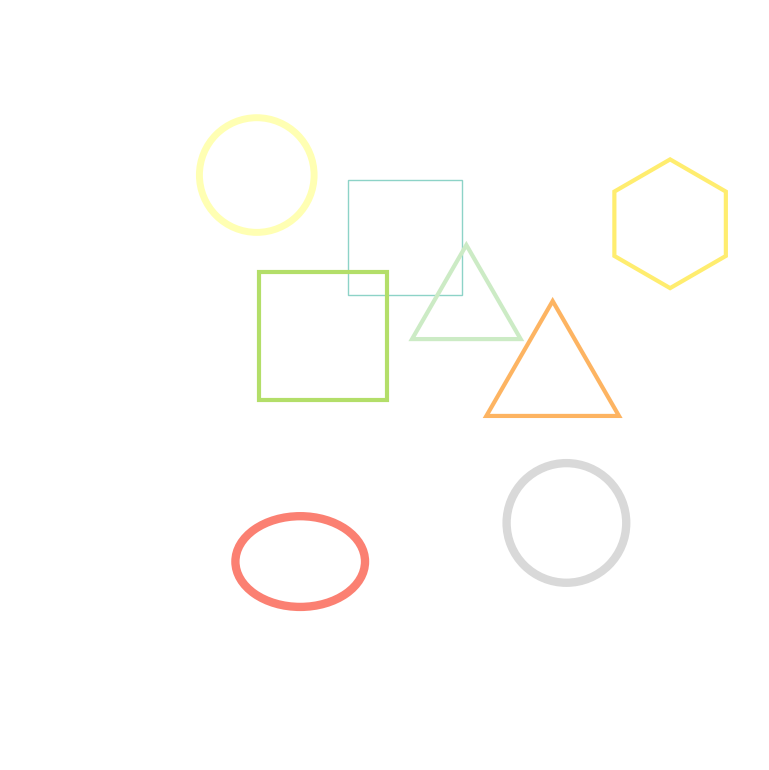[{"shape": "square", "thickness": 0.5, "radius": 0.37, "center": [0.526, 0.692]}, {"shape": "circle", "thickness": 2.5, "radius": 0.37, "center": [0.333, 0.773]}, {"shape": "oval", "thickness": 3, "radius": 0.42, "center": [0.39, 0.271]}, {"shape": "triangle", "thickness": 1.5, "radius": 0.5, "center": [0.718, 0.51]}, {"shape": "square", "thickness": 1.5, "radius": 0.42, "center": [0.419, 0.564]}, {"shape": "circle", "thickness": 3, "radius": 0.39, "center": [0.736, 0.321]}, {"shape": "triangle", "thickness": 1.5, "radius": 0.41, "center": [0.606, 0.6]}, {"shape": "hexagon", "thickness": 1.5, "radius": 0.42, "center": [0.87, 0.709]}]